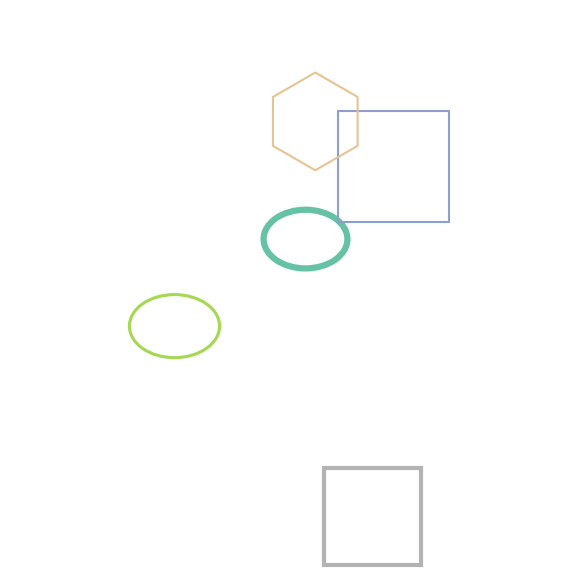[{"shape": "oval", "thickness": 3, "radius": 0.36, "center": [0.529, 0.585]}, {"shape": "square", "thickness": 1, "radius": 0.48, "center": [0.681, 0.711]}, {"shape": "oval", "thickness": 1.5, "radius": 0.39, "center": [0.302, 0.434]}, {"shape": "hexagon", "thickness": 1, "radius": 0.42, "center": [0.546, 0.789]}, {"shape": "square", "thickness": 2, "radius": 0.42, "center": [0.645, 0.105]}]